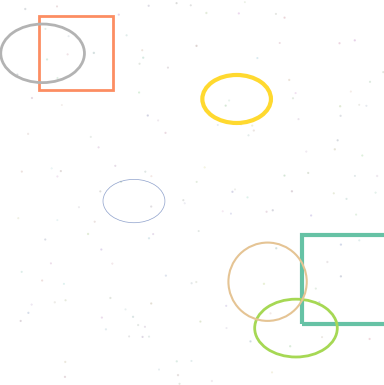[{"shape": "square", "thickness": 3, "radius": 0.58, "center": [0.899, 0.273]}, {"shape": "square", "thickness": 2, "radius": 0.48, "center": [0.197, 0.863]}, {"shape": "oval", "thickness": 0.5, "radius": 0.4, "center": [0.348, 0.478]}, {"shape": "oval", "thickness": 2, "radius": 0.54, "center": [0.769, 0.148]}, {"shape": "oval", "thickness": 3, "radius": 0.45, "center": [0.615, 0.743]}, {"shape": "circle", "thickness": 1.5, "radius": 0.51, "center": [0.695, 0.268]}, {"shape": "oval", "thickness": 2, "radius": 0.54, "center": [0.111, 0.861]}]